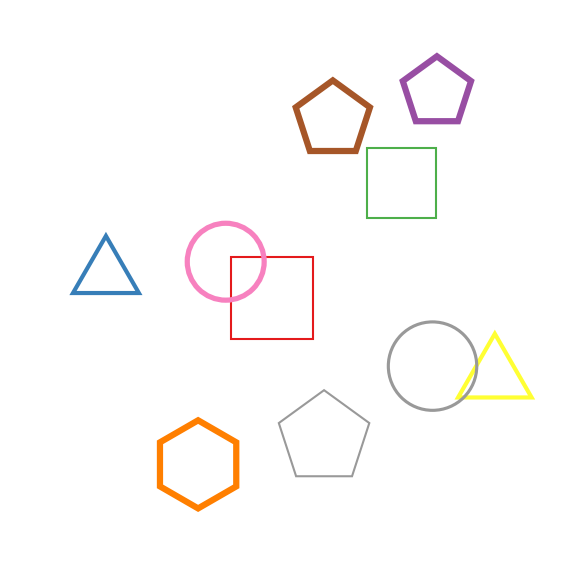[{"shape": "square", "thickness": 1, "radius": 0.35, "center": [0.47, 0.483]}, {"shape": "triangle", "thickness": 2, "radius": 0.33, "center": [0.183, 0.525]}, {"shape": "square", "thickness": 1, "radius": 0.3, "center": [0.695, 0.682]}, {"shape": "pentagon", "thickness": 3, "radius": 0.31, "center": [0.757, 0.84]}, {"shape": "hexagon", "thickness": 3, "radius": 0.38, "center": [0.343, 0.195]}, {"shape": "triangle", "thickness": 2, "radius": 0.37, "center": [0.857, 0.348]}, {"shape": "pentagon", "thickness": 3, "radius": 0.34, "center": [0.576, 0.792]}, {"shape": "circle", "thickness": 2.5, "radius": 0.33, "center": [0.391, 0.546]}, {"shape": "pentagon", "thickness": 1, "radius": 0.41, "center": [0.561, 0.241]}, {"shape": "circle", "thickness": 1.5, "radius": 0.38, "center": [0.749, 0.365]}]